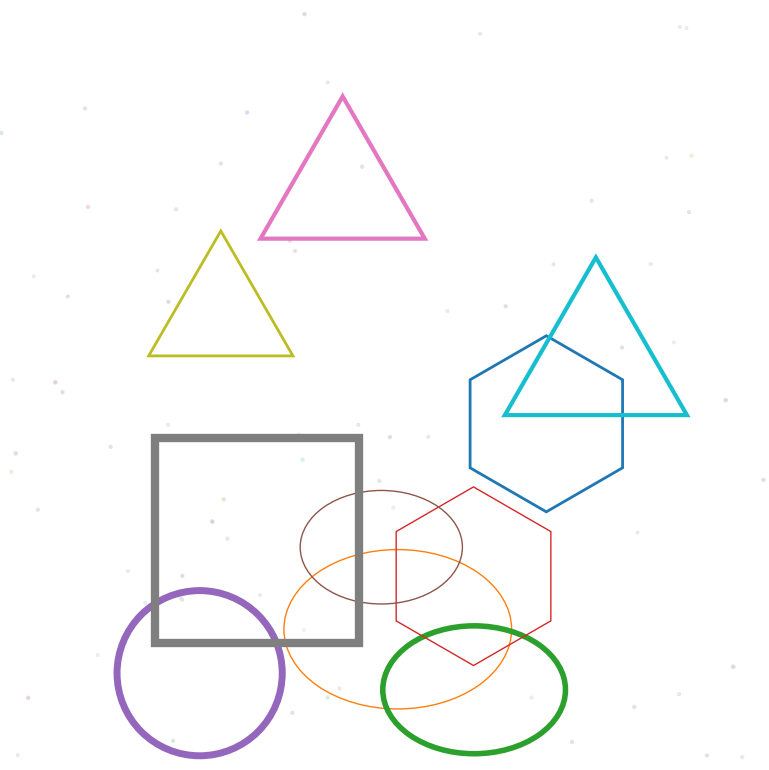[{"shape": "hexagon", "thickness": 1, "radius": 0.57, "center": [0.71, 0.45]}, {"shape": "oval", "thickness": 0.5, "radius": 0.74, "center": [0.517, 0.183]}, {"shape": "oval", "thickness": 2, "radius": 0.59, "center": [0.616, 0.104]}, {"shape": "hexagon", "thickness": 0.5, "radius": 0.58, "center": [0.615, 0.252]}, {"shape": "circle", "thickness": 2.5, "radius": 0.54, "center": [0.259, 0.126]}, {"shape": "oval", "thickness": 0.5, "radius": 0.53, "center": [0.495, 0.289]}, {"shape": "triangle", "thickness": 1.5, "radius": 0.62, "center": [0.445, 0.752]}, {"shape": "square", "thickness": 3, "radius": 0.67, "center": [0.334, 0.298]}, {"shape": "triangle", "thickness": 1, "radius": 0.54, "center": [0.287, 0.592]}, {"shape": "triangle", "thickness": 1.5, "radius": 0.68, "center": [0.774, 0.529]}]